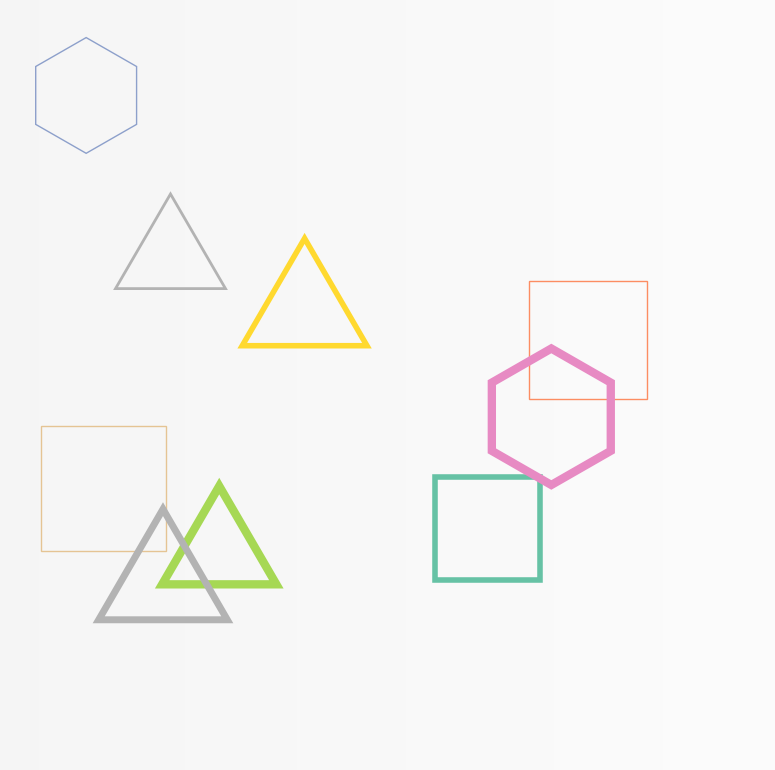[{"shape": "square", "thickness": 2, "radius": 0.34, "center": [0.629, 0.314]}, {"shape": "square", "thickness": 0.5, "radius": 0.38, "center": [0.758, 0.559]}, {"shape": "hexagon", "thickness": 0.5, "radius": 0.38, "center": [0.111, 0.876]}, {"shape": "hexagon", "thickness": 3, "radius": 0.44, "center": [0.711, 0.459]}, {"shape": "triangle", "thickness": 3, "radius": 0.43, "center": [0.283, 0.284]}, {"shape": "triangle", "thickness": 2, "radius": 0.46, "center": [0.393, 0.597]}, {"shape": "square", "thickness": 0.5, "radius": 0.4, "center": [0.134, 0.366]}, {"shape": "triangle", "thickness": 2.5, "radius": 0.48, "center": [0.21, 0.243]}, {"shape": "triangle", "thickness": 1, "radius": 0.41, "center": [0.22, 0.666]}]